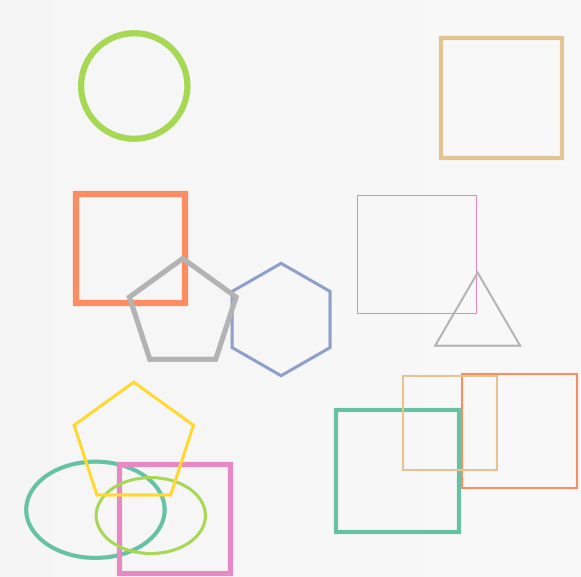[{"shape": "square", "thickness": 2, "radius": 0.53, "center": [0.684, 0.184]}, {"shape": "oval", "thickness": 2, "radius": 0.6, "center": [0.164, 0.116]}, {"shape": "square", "thickness": 1, "radius": 0.49, "center": [0.894, 0.253]}, {"shape": "square", "thickness": 3, "radius": 0.47, "center": [0.224, 0.569]}, {"shape": "hexagon", "thickness": 1.5, "radius": 0.49, "center": [0.484, 0.446]}, {"shape": "square", "thickness": 2.5, "radius": 0.47, "center": [0.3, 0.102]}, {"shape": "square", "thickness": 0.5, "radius": 0.51, "center": [0.716, 0.559]}, {"shape": "oval", "thickness": 1.5, "radius": 0.47, "center": [0.259, 0.106]}, {"shape": "circle", "thickness": 3, "radius": 0.46, "center": [0.231, 0.85]}, {"shape": "pentagon", "thickness": 1.5, "radius": 0.54, "center": [0.23, 0.229]}, {"shape": "square", "thickness": 2, "radius": 0.52, "center": [0.863, 0.829]}, {"shape": "square", "thickness": 1, "radius": 0.41, "center": [0.774, 0.267]}, {"shape": "pentagon", "thickness": 2.5, "radius": 0.48, "center": [0.314, 0.455]}, {"shape": "triangle", "thickness": 1, "radius": 0.42, "center": [0.822, 0.443]}]